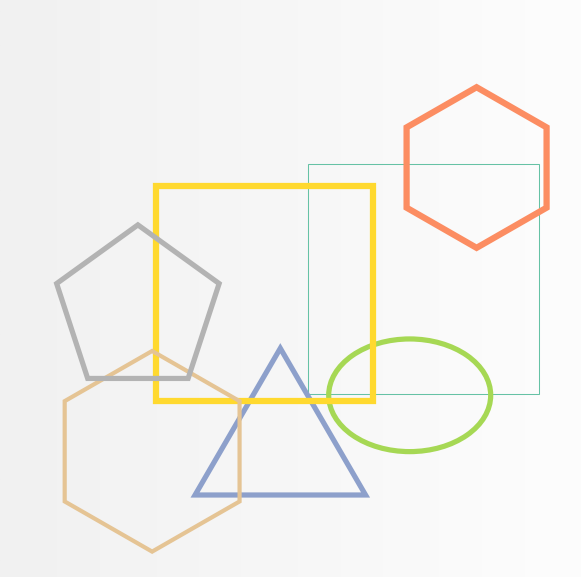[{"shape": "square", "thickness": 0.5, "radius": 0.99, "center": [0.729, 0.516]}, {"shape": "hexagon", "thickness": 3, "radius": 0.7, "center": [0.82, 0.709]}, {"shape": "triangle", "thickness": 2.5, "radius": 0.85, "center": [0.482, 0.227]}, {"shape": "oval", "thickness": 2.5, "radius": 0.7, "center": [0.705, 0.315]}, {"shape": "square", "thickness": 3, "radius": 0.93, "center": [0.455, 0.491]}, {"shape": "hexagon", "thickness": 2, "radius": 0.87, "center": [0.262, 0.218]}, {"shape": "pentagon", "thickness": 2.5, "radius": 0.73, "center": [0.237, 0.463]}]